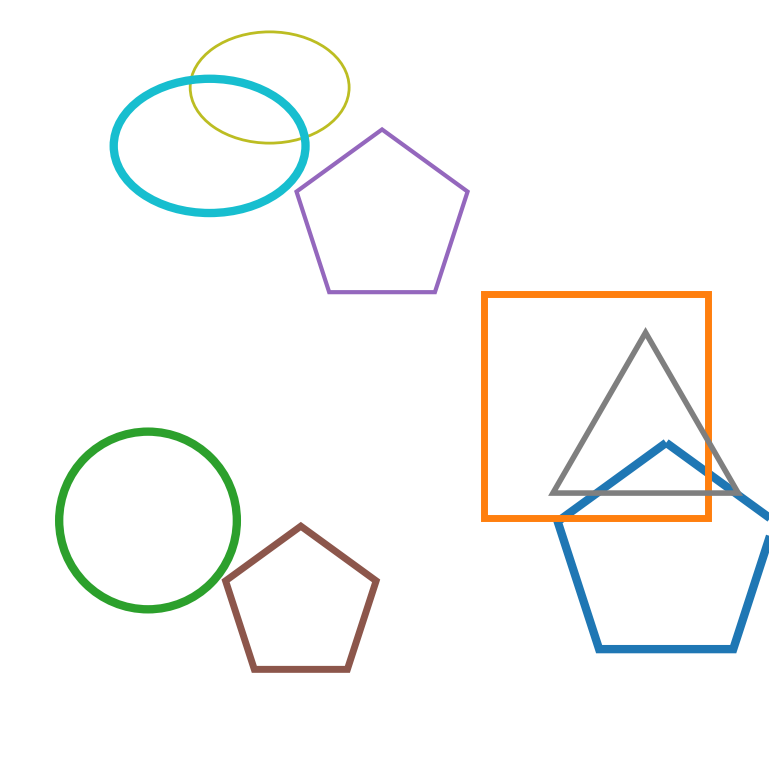[{"shape": "pentagon", "thickness": 3, "radius": 0.74, "center": [0.865, 0.277]}, {"shape": "square", "thickness": 2.5, "radius": 0.73, "center": [0.774, 0.473]}, {"shape": "circle", "thickness": 3, "radius": 0.58, "center": [0.192, 0.324]}, {"shape": "pentagon", "thickness": 1.5, "radius": 0.58, "center": [0.496, 0.715]}, {"shape": "pentagon", "thickness": 2.5, "radius": 0.51, "center": [0.391, 0.214]}, {"shape": "triangle", "thickness": 2, "radius": 0.69, "center": [0.838, 0.429]}, {"shape": "oval", "thickness": 1, "radius": 0.52, "center": [0.35, 0.886]}, {"shape": "oval", "thickness": 3, "radius": 0.62, "center": [0.272, 0.811]}]